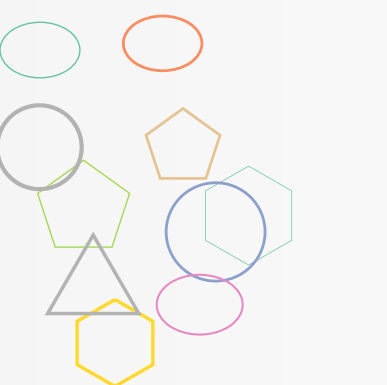[{"shape": "oval", "thickness": 1, "radius": 0.52, "center": [0.103, 0.87]}, {"shape": "hexagon", "thickness": 0.5, "radius": 0.64, "center": [0.642, 0.44]}, {"shape": "oval", "thickness": 2, "radius": 0.51, "center": [0.42, 0.887]}, {"shape": "circle", "thickness": 2, "radius": 0.64, "center": [0.556, 0.398]}, {"shape": "oval", "thickness": 1.5, "radius": 0.55, "center": [0.515, 0.209]}, {"shape": "pentagon", "thickness": 1, "radius": 0.62, "center": [0.216, 0.459]}, {"shape": "hexagon", "thickness": 2.5, "radius": 0.56, "center": [0.297, 0.109]}, {"shape": "pentagon", "thickness": 2, "radius": 0.5, "center": [0.472, 0.618]}, {"shape": "circle", "thickness": 3, "radius": 0.54, "center": [0.102, 0.618]}, {"shape": "triangle", "thickness": 2.5, "radius": 0.68, "center": [0.241, 0.254]}]